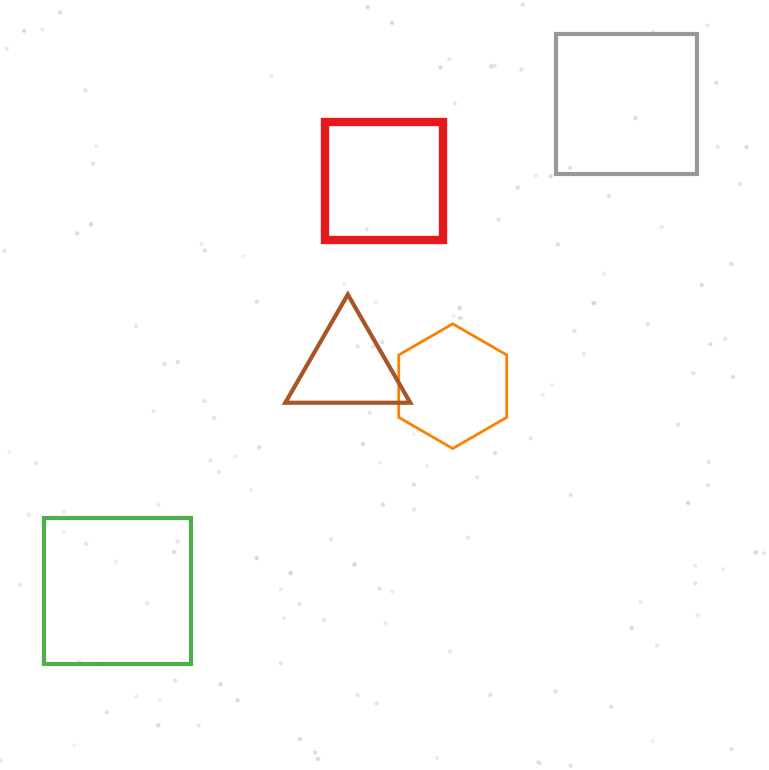[{"shape": "square", "thickness": 3, "radius": 0.38, "center": [0.499, 0.765]}, {"shape": "square", "thickness": 1.5, "radius": 0.48, "center": [0.152, 0.233]}, {"shape": "hexagon", "thickness": 1, "radius": 0.4, "center": [0.588, 0.498]}, {"shape": "triangle", "thickness": 1.5, "radius": 0.47, "center": [0.452, 0.524]}, {"shape": "square", "thickness": 1.5, "radius": 0.46, "center": [0.814, 0.865]}]